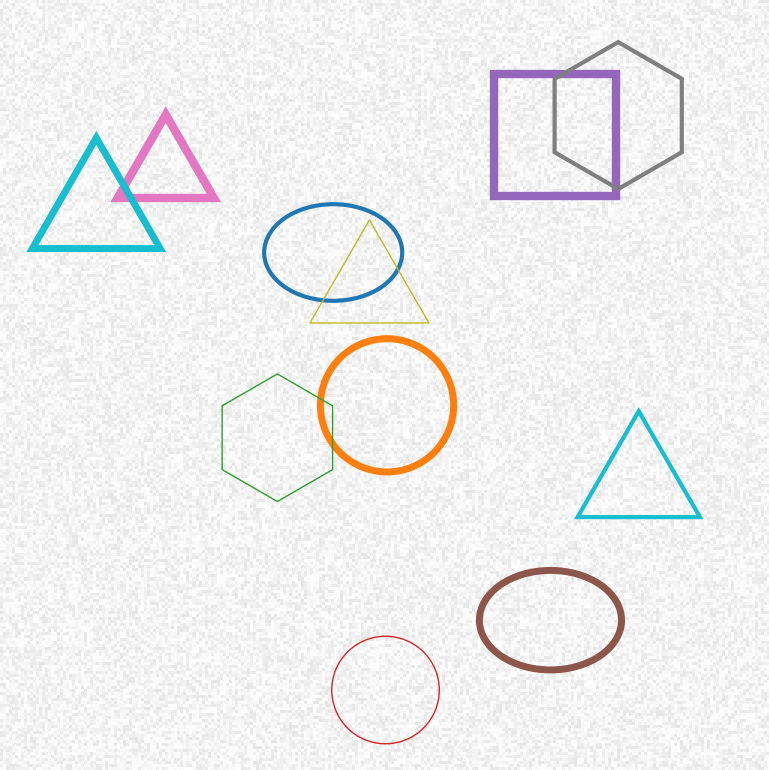[{"shape": "oval", "thickness": 1.5, "radius": 0.45, "center": [0.433, 0.672]}, {"shape": "circle", "thickness": 2.5, "radius": 0.43, "center": [0.503, 0.474]}, {"shape": "hexagon", "thickness": 0.5, "radius": 0.41, "center": [0.36, 0.432]}, {"shape": "circle", "thickness": 0.5, "radius": 0.35, "center": [0.501, 0.104]}, {"shape": "square", "thickness": 3, "radius": 0.39, "center": [0.721, 0.825]}, {"shape": "oval", "thickness": 2.5, "radius": 0.46, "center": [0.715, 0.195]}, {"shape": "triangle", "thickness": 3, "radius": 0.36, "center": [0.215, 0.779]}, {"shape": "hexagon", "thickness": 1.5, "radius": 0.48, "center": [0.803, 0.85]}, {"shape": "triangle", "thickness": 0.5, "radius": 0.45, "center": [0.48, 0.625]}, {"shape": "triangle", "thickness": 2.5, "radius": 0.48, "center": [0.125, 0.725]}, {"shape": "triangle", "thickness": 1.5, "radius": 0.46, "center": [0.83, 0.374]}]